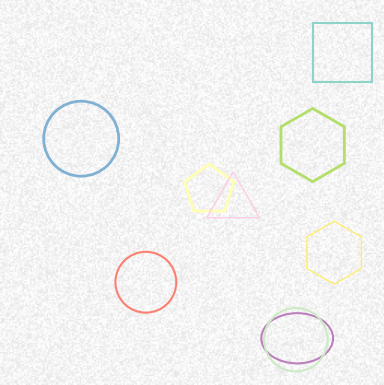[{"shape": "square", "thickness": 1.5, "radius": 0.38, "center": [0.891, 0.864]}, {"shape": "pentagon", "thickness": 2, "radius": 0.34, "center": [0.544, 0.506]}, {"shape": "circle", "thickness": 1.5, "radius": 0.4, "center": [0.379, 0.267]}, {"shape": "circle", "thickness": 2, "radius": 0.49, "center": [0.211, 0.64]}, {"shape": "hexagon", "thickness": 2, "radius": 0.48, "center": [0.812, 0.623]}, {"shape": "triangle", "thickness": 1, "radius": 0.4, "center": [0.606, 0.474]}, {"shape": "oval", "thickness": 1.5, "radius": 0.47, "center": [0.772, 0.121]}, {"shape": "circle", "thickness": 1.5, "radius": 0.41, "center": [0.768, 0.118]}, {"shape": "hexagon", "thickness": 1, "radius": 0.41, "center": [0.868, 0.344]}]